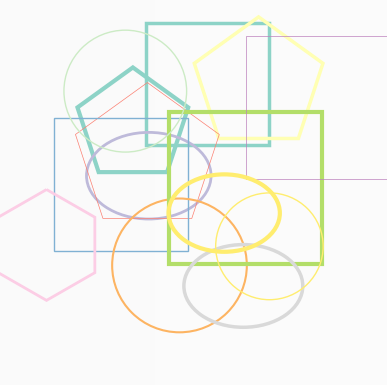[{"shape": "pentagon", "thickness": 3, "radius": 0.75, "center": [0.343, 0.675]}, {"shape": "square", "thickness": 2.5, "radius": 0.79, "center": [0.536, 0.783]}, {"shape": "pentagon", "thickness": 2.5, "radius": 0.87, "center": [0.667, 0.781]}, {"shape": "oval", "thickness": 2, "radius": 0.8, "center": [0.384, 0.544]}, {"shape": "pentagon", "thickness": 0.5, "radius": 0.98, "center": [0.38, 0.59]}, {"shape": "square", "thickness": 1, "radius": 0.87, "center": [0.313, 0.521]}, {"shape": "circle", "thickness": 1.5, "radius": 0.87, "center": [0.463, 0.311]}, {"shape": "square", "thickness": 3, "radius": 0.99, "center": [0.634, 0.512]}, {"shape": "hexagon", "thickness": 2, "radius": 0.72, "center": [0.12, 0.364]}, {"shape": "oval", "thickness": 2.5, "radius": 0.77, "center": [0.628, 0.257]}, {"shape": "square", "thickness": 0.5, "radius": 0.93, "center": [0.82, 0.721]}, {"shape": "circle", "thickness": 1, "radius": 0.79, "center": [0.323, 0.763]}, {"shape": "oval", "thickness": 3, "radius": 0.72, "center": [0.579, 0.447]}, {"shape": "circle", "thickness": 1, "radius": 0.69, "center": [0.695, 0.36]}]